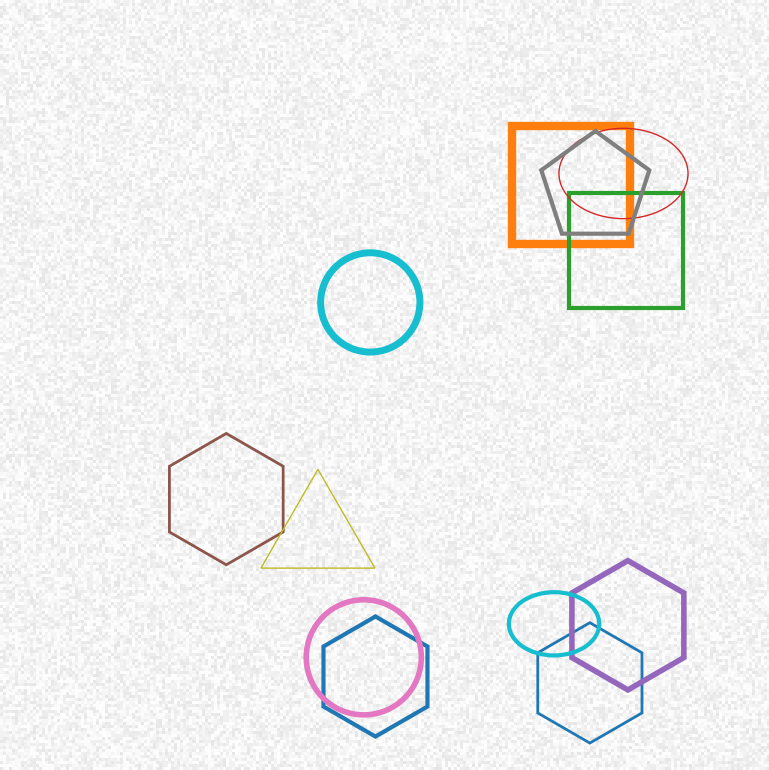[{"shape": "hexagon", "thickness": 1.5, "radius": 0.39, "center": [0.488, 0.121]}, {"shape": "hexagon", "thickness": 1, "radius": 0.39, "center": [0.766, 0.113]}, {"shape": "square", "thickness": 3, "radius": 0.38, "center": [0.741, 0.76]}, {"shape": "square", "thickness": 1.5, "radius": 0.37, "center": [0.813, 0.675]}, {"shape": "oval", "thickness": 0.5, "radius": 0.42, "center": [0.81, 0.775]}, {"shape": "hexagon", "thickness": 2, "radius": 0.42, "center": [0.815, 0.188]}, {"shape": "hexagon", "thickness": 1, "radius": 0.43, "center": [0.294, 0.352]}, {"shape": "circle", "thickness": 2, "radius": 0.37, "center": [0.472, 0.146]}, {"shape": "pentagon", "thickness": 1.5, "radius": 0.37, "center": [0.773, 0.756]}, {"shape": "triangle", "thickness": 0.5, "radius": 0.43, "center": [0.413, 0.305]}, {"shape": "oval", "thickness": 1.5, "radius": 0.29, "center": [0.72, 0.19]}, {"shape": "circle", "thickness": 2.5, "radius": 0.32, "center": [0.481, 0.607]}]